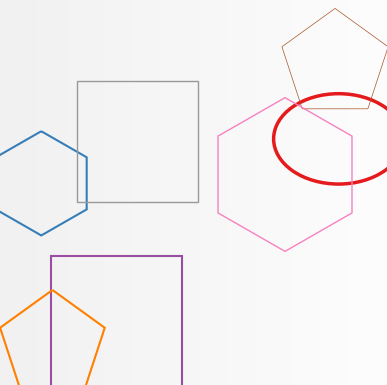[{"shape": "oval", "thickness": 2.5, "radius": 0.84, "center": [0.874, 0.639]}, {"shape": "hexagon", "thickness": 1.5, "radius": 0.68, "center": [0.106, 0.524]}, {"shape": "square", "thickness": 1.5, "radius": 0.85, "center": [0.301, 0.164]}, {"shape": "pentagon", "thickness": 1.5, "radius": 0.71, "center": [0.135, 0.105]}, {"shape": "pentagon", "thickness": 0.5, "radius": 0.72, "center": [0.865, 0.834]}, {"shape": "hexagon", "thickness": 1, "radius": 1.0, "center": [0.736, 0.547]}, {"shape": "square", "thickness": 1, "radius": 0.78, "center": [0.354, 0.632]}]